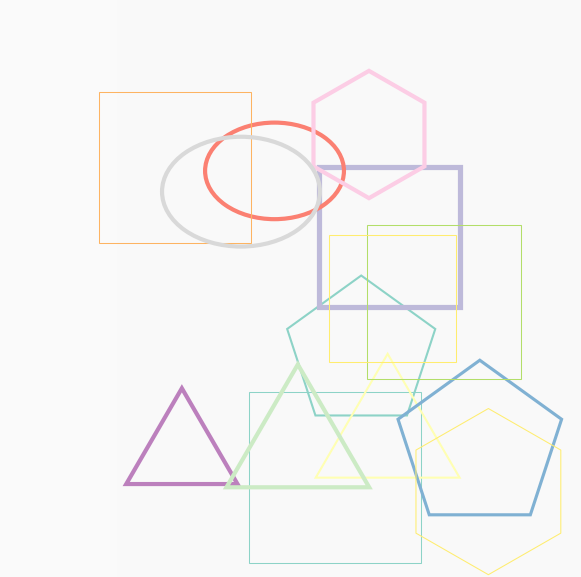[{"shape": "pentagon", "thickness": 1, "radius": 0.67, "center": [0.621, 0.388]}, {"shape": "square", "thickness": 0.5, "radius": 0.74, "center": [0.576, 0.173]}, {"shape": "triangle", "thickness": 1, "radius": 0.71, "center": [0.667, 0.243]}, {"shape": "square", "thickness": 2.5, "radius": 0.61, "center": [0.67, 0.588]}, {"shape": "oval", "thickness": 2, "radius": 0.6, "center": [0.472, 0.703]}, {"shape": "pentagon", "thickness": 1.5, "radius": 0.74, "center": [0.825, 0.227]}, {"shape": "square", "thickness": 0.5, "radius": 0.65, "center": [0.301, 0.709]}, {"shape": "square", "thickness": 0.5, "radius": 0.67, "center": [0.764, 0.476]}, {"shape": "hexagon", "thickness": 2, "radius": 0.55, "center": [0.635, 0.766]}, {"shape": "oval", "thickness": 2, "radius": 0.68, "center": [0.415, 0.667]}, {"shape": "triangle", "thickness": 2, "radius": 0.55, "center": [0.313, 0.216]}, {"shape": "triangle", "thickness": 2, "radius": 0.71, "center": [0.512, 0.226]}, {"shape": "square", "thickness": 0.5, "radius": 0.55, "center": [0.676, 0.482]}, {"shape": "hexagon", "thickness": 0.5, "radius": 0.72, "center": [0.84, 0.148]}]